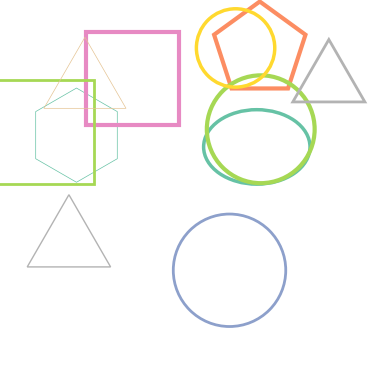[{"shape": "hexagon", "thickness": 0.5, "radius": 0.61, "center": [0.199, 0.649]}, {"shape": "oval", "thickness": 2.5, "radius": 0.69, "center": [0.667, 0.618]}, {"shape": "pentagon", "thickness": 3, "radius": 0.62, "center": [0.675, 0.871]}, {"shape": "circle", "thickness": 2, "radius": 0.73, "center": [0.596, 0.298]}, {"shape": "square", "thickness": 3, "radius": 0.6, "center": [0.343, 0.796]}, {"shape": "square", "thickness": 2, "radius": 0.68, "center": [0.109, 0.658]}, {"shape": "circle", "thickness": 3, "radius": 0.7, "center": [0.677, 0.664]}, {"shape": "circle", "thickness": 2.5, "radius": 0.51, "center": [0.612, 0.875]}, {"shape": "triangle", "thickness": 0.5, "radius": 0.62, "center": [0.221, 0.78]}, {"shape": "triangle", "thickness": 2, "radius": 0.54, "center": [0.854, 0.789]}, {"shape": "triangle", "thickness": 1, "radius": 0.63, "center": [0.179, 0.369]}]